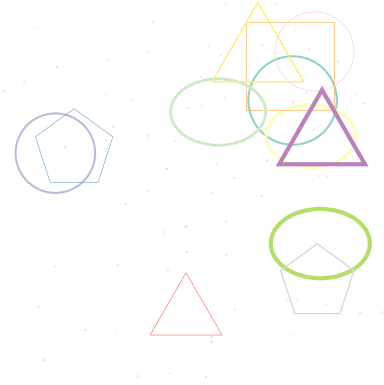[{"shape": "circle", "thickness": 1.5, "radius": 0.57, "center": [0.76, 0.739]}, {"shape": "oval", "thickness": 2, "radius": 0.58, "center": [0.807, 0.647]}, {"shape": "circle", "thickness": 1.5, "radius": 0.52, "center": [0.144, 0.602]}, {"shape": "triangle", "thickness": 0.5, "radius": 0.54, "center": [0.483, 0.184]}, {"shape": "pentagon", "thickness": 0.5, "radius": 0.53, "center": [0.193, 0.612]}, {"shape": "square", "thickness": 0.5, "radius": 0.57, "center": [0.754, 0.829]}, {"shape": "oval", "thickness": 3, "radius": 0.64, "center": [0.832, 0.367]}, {"shape": "circle", "thickness": 0.5, "radius": 0.51, "center": [0.817, 0.866]}, {"shape": "pentagon", "thickness": 1, "radius": 0.5, "center": [0.824, 0.267]}, {"shape": "triangle", "thickness": 3, "radius": 0.64, "center": [0.836, 0.638]}, {"shape": "oval", "thickness": 2, "radius": 0.62, "center": [0.567, 0.709]}, {"shape": "triangle", "thickness": 1, "radius": 0.69, "center": [0.67, 0.856]}]